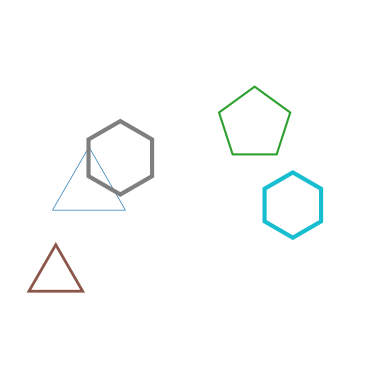[{"shape": "triangle", "thickness": 0.5, "radius": 0.55, "center": [0.231, 0.509]}, {"shape": "pentagon", "thickness": 1.5, "radius": 0.49, "center": [0.661, 0.678]}, {"shape": "triangle", "thickness": 2, "radius": 0.4, "center": [0.145, 0.284]}, {"shape": "hexagon", "thickness": 3, "radius": 0.48, "center": [0.312, 0.59]}, {"shape": "hexagon", "thickness": 3, "radius": 0.42, "center": [0.761, 0.467]}]